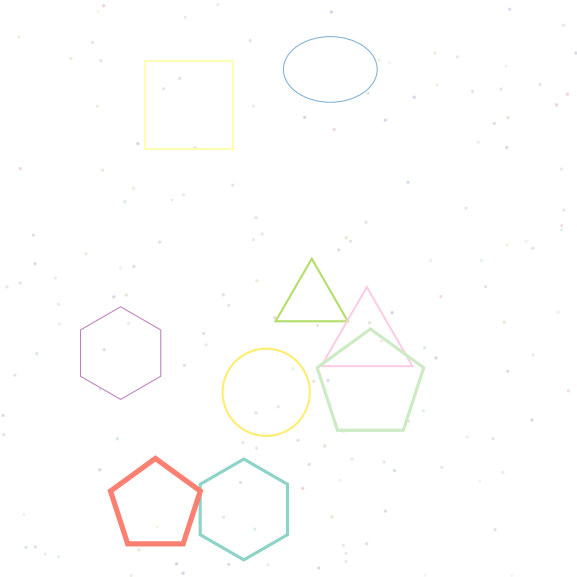[{"shape": "hexagon", "thickness": 1.5, "radius": 0.44, "center": [0.422, 0.117]}, {"shape": "square", "thickness": 1, "radius": 0.38, "center": [0.328, 0.817]}, {"shape": "pentagon", "thickness": 2.5, "radius": 0.41, "center": [0.269, 0.124]}, {"shape": "oval", "thickness": 0.5, "radius": 0.41, "center": [0.572, 0.879]}, {"shape": "triangle", "thickness": 1, "radius": 0.36, "center": [0.54, 0.479]}, {"shape": "triangle", "thickness": 1, "radius": 0.46, "center": [0.635, 0.411]}, {"shape": "hexagon", "thickness": 0.5, "radius": 0.4, "center": [0.209, 0.388]}, {"shape": "pentagon", "thickness": 1.5, "radius": 0.48, "center": [0.641, 0.332]}, {"shape": "circle", "thickness": 1, "radius": 0.38, "center": [0.461, 0.32]}]